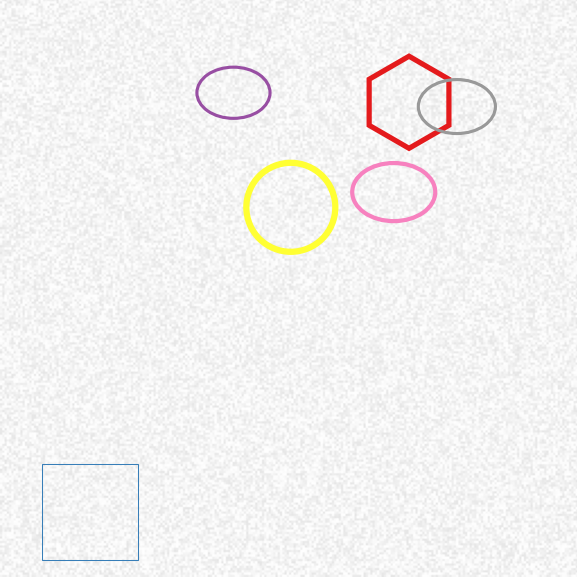[{"shape": "hexagon", "thickness": 2.5, "radius": 0.4, "center": [0.708, 0.822]}, {"shape": "square", "thickness": 0.5, "radius": 0.42, "center": [0.155, 0.112]}, {"shape": "oval", "thickness": 1.5, "radius": 0.32, "center": [0.404, 0.839]}, {"shape": "circle", "thickness": 3, "radius": 0.39, "center": [0.504, 0.64]}, {"shape": "oval", "thickness": 2, "radius": 0.36, "center": [0.682, 0.667]}, {"shape": "oval", "thickness": 1.5, "radius": 0.33, "center": [0.791, 0.815]}]